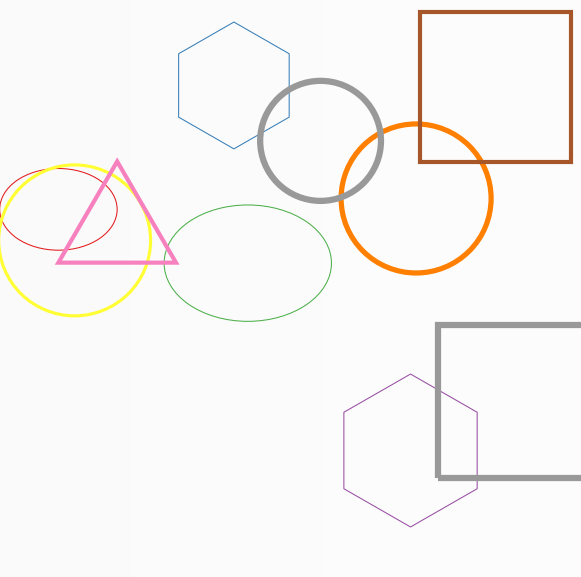[{"shape": "oval", "thickness": 0.5, "radius": 0.51, "center": [0.101, 0.637]}, {"shape": "hexagon", "thickness": 0.5, "radius": 0.55, "center": [0.402, 0.851]}, {"shape": "oval", "thickness": 0.5, "radius": 0.72, "center": [0.426, 0.543]}, {"shape": "hexagon", "thickness": 0.5, "radius": 0.66, "center": [0.706, 0.219]}, {"shape": "circle", "thickness": 2.5, "radius": 0.65, "center": [0.716, 0.655]}, {"shape": "circle", "thickness": 1.5, "radius": 0.65, "center": [0.128, 0.583]}, {"shape": "square", "thickness": 2, "radius": 0.65, "center": [0.853, 0.849]}, {"shape": "triangle", "thickness": 2, "radius": 0.58, "center": [0.202, 0.603]}, {"shape": "circle", "thickness": 3, "radius": 0.52, "center": [0.552, 0.755]}, {"shape": "square", "thickness": 3, "radius": 0.66, "center": [0.886, 0.303]}]